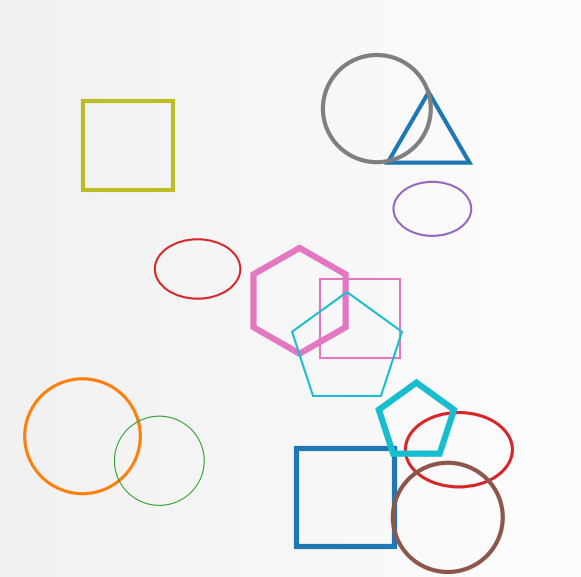[{"shape": "square", "thickness": 2.5, "radius": 0.42, "center": [0.593, 0.139]}, {"shape": "triangle", "thickness": 2, "radius": 0.41, "center": [0.737, 0.758]}, {"shape": "circle", "thickness": 1.5, "radius": 0.5, "center": [0.142, 0.244]}, {"shape": "circle", "thickness": 0.5, "radius": 0.39, "center": [0.274, 0.201]}, {"shape": "oval", "thickness": 1, "radius": 0.37, "center": [0.34, 0.533]}, {"shape": "oval", "thickness": 1.5, "radius": 0.46, "center": [0.789, 0.22]}, {"shape": "oval", "thickness": 1, "radius": 0.33, "center": [0.744, 0.637]}, {"shape": "circle", "thickness": 2, "radius": 0.47, "center": [0.77, 0.103]}, {"shape": "square", "thickness": 1, "radius": 0.34, "center": [0.619, 0.448]}, {"shape": "hexagon", "thickness": 3, "radius": 0.46, "center": [0.515, 0.478]}, {"shape": "circle", "thickness": 2, "radius": 0.46, "center": [0.648, 0.811]}, {"shape": "square", "thickness": 2, "radius": 0.39, "center": [0.221, 0.748]}, {"shape": "pentagon", "thickness": 3, "radius": 0.34, "center": [0.716, 0.269]}, {"shape": "pentagon", "thickness": 1, "radius": 0.5, "center": [0.597, 0.394]}]